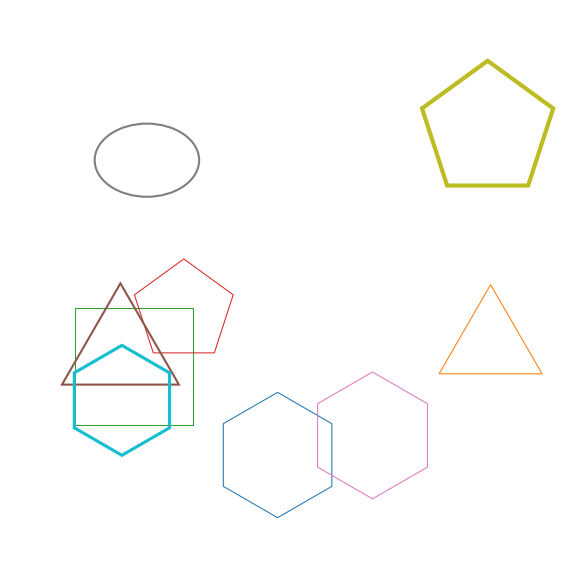[{"shape": "hexagon", "thickness": 0.5, "radius": 0.54, "center": [0.481, 0.211]}, {"shape": "triangle", "thickness": 0.5, "radius": 0.51, "center": [0.85, 0.403]}, {"shape": "square", "thickness": 0.5, "radius": 0.51, "center": [0.232, 0.364]}, {"shape": "pentagon", "thickness": 0.5, "radius": 0.45, "center": [0.318, 0.461]}, {"shape": "triangle", "thickness": 1, "radius": 0.58, "center": [0.209, 0.392]}, {"shape": "hexagon", "thickness": 0.5, "radius": 0.55, "center": [0.645, 0.245]}, {"shape": "oval", "thickness": 1, "radius": 0.45, "center": [0.254, 0.722]}, {"shape": "pentagon", "thickness": 2, "radius": 0.6, "center": [0.844, 0.774]}, {"shape": "hexagon", "thickness": 1.5, "radius": 0.48, "center": [0.211, 0.306]}]